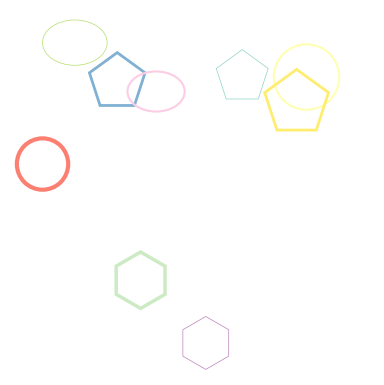[{"shape": "pentagon", "thickness": 0.5, "radius": 0.35, "center": [0.629, 0.8]}, {"shape": "circle", "thickness": 1.5, "radius": 0.42, "center": [0.796, 0.8]}, {"shape": "circle", "thickness": 3, "radius": 0.33, "center": [0.11, 0.574]}, {"shape": "pentagon", "thickness": 2, "radius": 0.38, "center": [0.304, 0.787]}, {"shape": "oval", "thickness": 0.5, "radius": 0.42, "center": [0.194, 0.889]}, {"shape": "oval", "thickness": 1.5, "radius": 0.37, "center": [0.405, 0.762]}, {"shape": "hexagon", "thickness": 0.5, "radius": 0.34, "center": [0.535, 0.109]}, {"shape": "hexagon", "thickness": 2.5, "radius": 0.37, "center": [0.365, 0.272]}, {"shape": "pentagon", "thickness": 2, "radius": 0.44, "center": [0.77, 0.733]}]